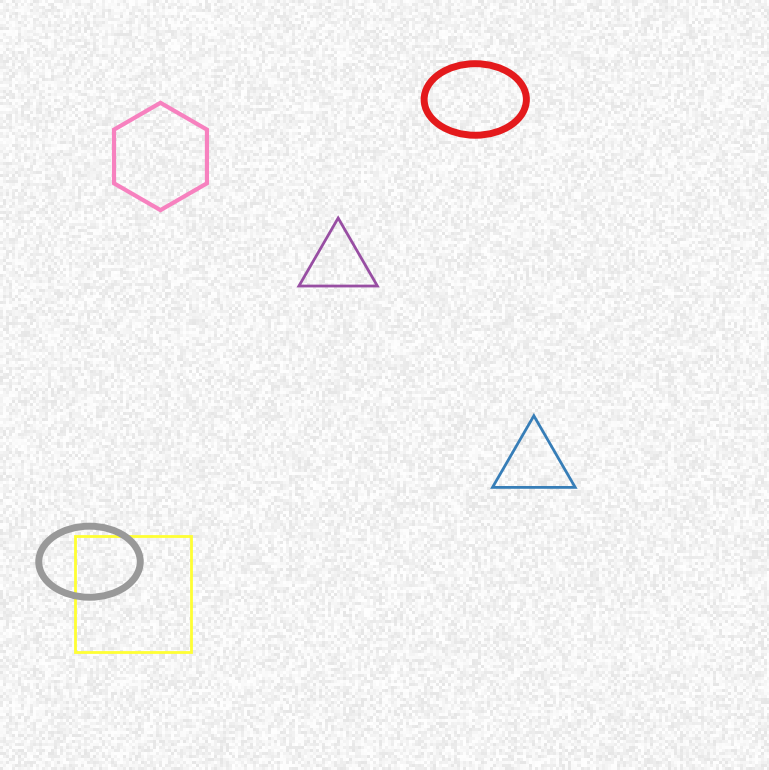[{"shape": "oval", "thickness": 2.5, "radius": 0.33, "center": [0.617, 0.871]}, {"shape": "triangle", "thickness": 1, "radius": 0.31, "center": [0.693, 0.398]}, {"shape": "triangle", "thickness": 1, "radius": 0.29, "center": [0.439, 0.658]}, {"shape": "square", "thickness": 1, "radius": 0.38, "center": [0.173, 0.228]}, {"shape": "hexagon", "thickness": 1.5, "radius": 0.35, "center": [0.208, 0.797]}, {"shape": "oval", "thickness": 2.5, "radius": 0.33, "center": [0.116, 0.27]}]